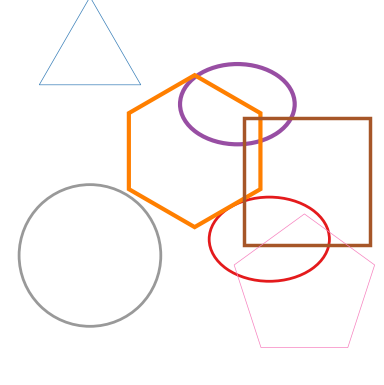[{"shape": "oval", "thickness": 2, "radius": 0.78, "center": [0.699, 0.379]}, {"shape": "triangle", "thickness": 0.5, "radius": 0.76, "center": [0.234, 0.856]}, {"shape": "oval", "thickness": 3, "radius": 0.74, "center": [0.617, 0.729]}, {"shape": "hexagon", "thickness": 3, "radius": 0.99, "center": [0.506, 0.607]}, {"shape": "square", "thickness": 2.5, "radius": 0.82, "center": [0.798, 0.528]}, {"shape": "pentagon", "thickness": 0.5, "radius": 0.96, "center": [0.791, 0.252]}, {"shape": "circle", "thickness": 2, "radius": 0.92, "center": [0.234, 0.336]}]